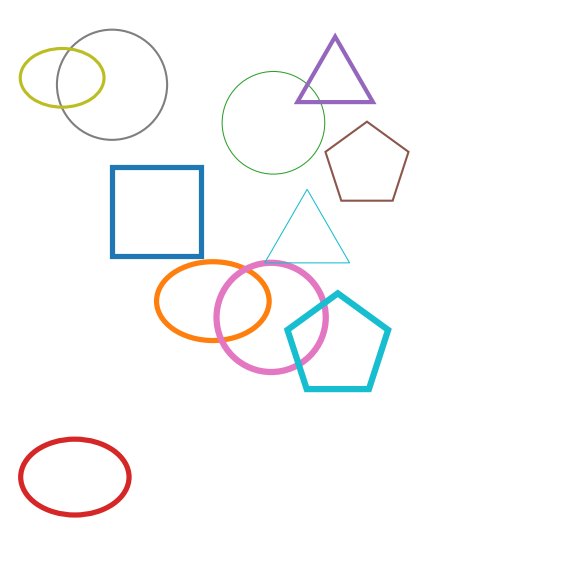[{"shape": "square", "thickness": 2.5, "radius": 0.38, "center": [0.271, 0.633]}, {"shape": "oval", "thickness": 2.5, "radius": 0.49, "center": [0.369, 0.478]}, {"shape": "circle", "thickness": 0.5, "radius": 0.44, "center": [0.474, 0.787]}, {"shape": "oval", "thickness": 2.5, "radius": 0.47, "center": [0.13, 0.173]}, {"shape": "triangle", "thickness": 2, "radius": 0.38, "center": [0.58, 0.86]}, {"shape": "pentagon", "thickness": 1, "radius": 0.38, "center": [0.635, 0.713]}, {"shape": "circle", "thickness": 3, "radius": 0.47, "center": [0.47, 0.45]}, {"shape": "circle", "thickness": 1, "radius": 0.48, "center": [0.194, 0.852]}, {"shape": "oval", "thickness": 1.5, "radius": 0.36, "center": [0.108, 0.864]}, {"shape": "pentagon", "thickness": 3, "radius": 0.46, "center": [0.585, 0.4]}, {"shape": "triangle", "thickness": 0.5, "radius": 0.42, "center": [0.532, 0.586]}]